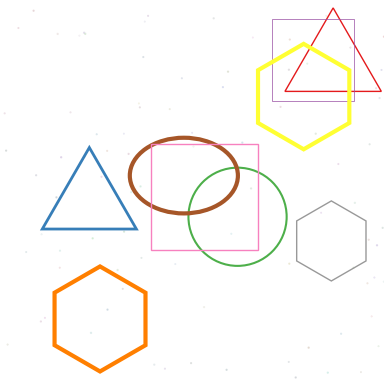[{"shape": "triangle", "thickness": 1, "radius": 0.72, "center": [0.865, 0.835]}, {"shape": "triangle", "thickness": 2, "radius": 0.71, "center": [0.232, 0.476]}, {"shape": "circle", "thickness": 1.5, "radius": 0.64, "center": [0.617, 0.437]}, {"shape": "square", "thickness": 0.5, "radius": 0.53, "center": [0.814, 0.844]}, {"shape": "hexagon", "thickness": 3, "radius": 0.68, "center": [0.26, 0.172]}, {"shape": "hexagon", "thickness": 3, "radius": 0.68, "center": [0.789, 0.749]}, {"shape": "oval", "thickness": 3, "radius": 0.7, "center": [0.478, 0.544]}, {"shape": "square", "thickness": 1, "radius": 0.69, "center": [0.531, 0.488]}, {"shape": "hexagon", "thickness": 1, "radius": 0.52, "center": [0.861, 0.374]}]